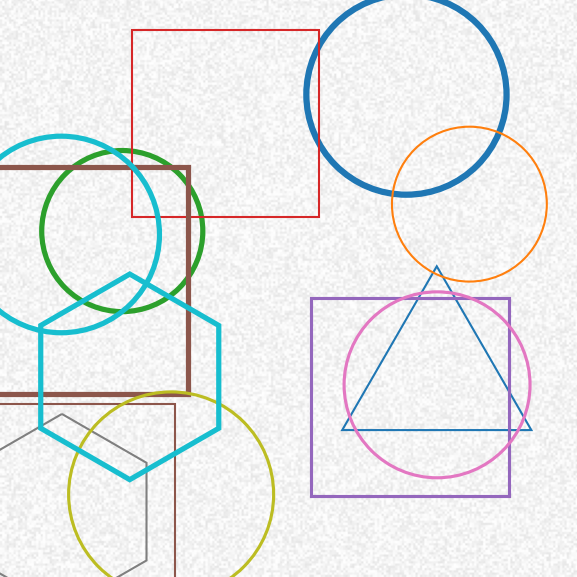[{"shape": "circle", "thickness": 3, "radius": 0.87, "center": [0.704, 0.835]}, {"shape": "triangle", "thickness": 1, "radius": 0.95, "center": [0.756, 0.349]}, {"shape": "circle", "thickness": 1, "radius": 0.67, "center": [0.813, 0.646]}, {"shape": "circle", "thickness": 2.5, "radius": 0.7, "center": [0.212, 0.599]}, {"shape": "square", "thickness": 1, "radius": 0.81, "center": [0.391, 0.786]}, {"shape": "square", "thickness": 1.5, "radius": 0.85, "center": [0.71, 0.312]}, {"shape": "square", "thickness": 1, "radius": 0.82, "center": [0.139, 0.136]}, {"shape": "square", "thickness": 2.5, "radius": 0.98, "center": [0.129, 0.513]}, {"shape": "circle", "thickness": 1.5, "radius": 0.8, "center": [0.757, 0.333]}, {"shape": "hexagon", "thickness": 1, "radius": 0.85, "center": [0.107, 0.113]}, {"shape": "circle", "thickness": 1.5, "radius": 0.89, "center": [0.296, 0.143]}, {"shape": "hexagon", "thickness": 2.5, "radius": 0.89, "center": [0.225, 0.347]}, {"shape": "circle", "thickness": 2.5, "radius": 0.85, "center": [0.106, 0.593]}]